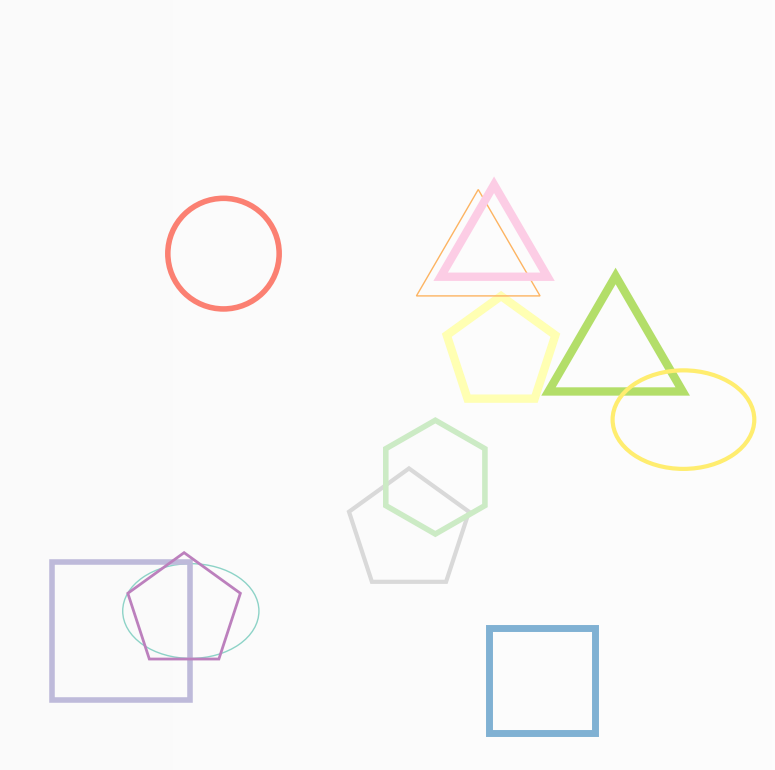[{"shape": "oval", "thickness": 0.5, "radius": 0.44, "center": [0.246, 0.206]}, {"shape": "pentagon", "thickness": 3, "radius": 0.37, "center": [0.647, 0.542]}, {"shape": "square", "thickness": 2, "radius": 0.45, "center": [0.156, 0.18]}, {"shape": "circle", "thickness": 2, "radius": 0.36, "center": [0.288, 0.671]}, {"shape": "square", "thickness": 2.5, "radius": 0.34, "center": [0.699, 0.117]}, {"shape": "triangle", "thickness": 0.5, "radius": 0.46, "center": [0.617, 0.662]}, {"shape": "triangle", "thickness": 3, "radius": 0.5, "center": [0.794, 0.542]}, {"shape": "triangle", "thickness": 3, "radius": 0.4, "center": [0.638, 0.68]}, {"shape": "pentagon", "thickness": 1.5, "radius": 0.41, "center": [0.528, 0.31]}, {"shape": "pentagon", "thickness": 1, "radius": 0.38, "center": [0.238, 0.206]}, {"shape": "hexagon", "thickness": 2, "radius": 0.37, "center": [0.562, 0.38]}, {"shape": "oval", "thickness": 1.5, "radius": 0.46, "center": [0.882, 0.455]}]